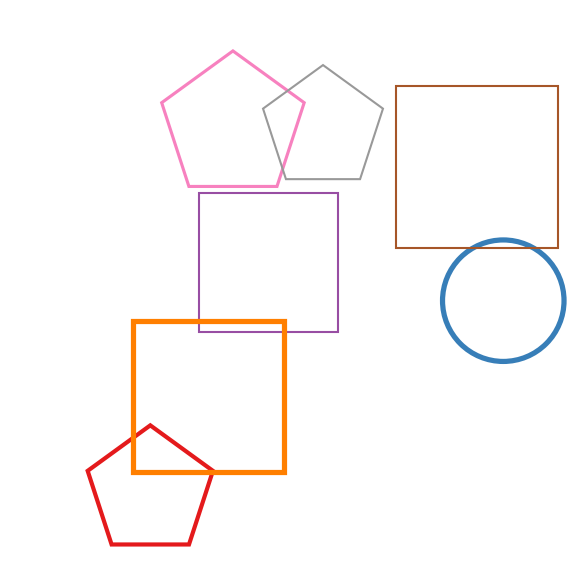[{"shape": "pentagon", "thickness": 2, "radius": 0.57, "center": [0.26, 0.149]}, {"shape": "circle", "thickness": 2.5, "radius": 0.53, "center": [0.871, 0.478]}, {"shape": "square", "thickness": 1, "radius": 0.6, "center": [0.465, 0.545]}, {"shape": "square", "thickness": 2.5, "radius": 0.65, "center": [0.36, 0.313]}, {"shape": "square", "thickness": 1, "radius": 0.7, "center": [0.826, 0.709]}, {"shape": "pentagon", "thickness": 1.5, "radius": 0.65, "center": [0.403, 0.781]}, {"shape": "pentagon", "thickness": 1, "radius": 0.55, "center": [0.559, 0.777]}]